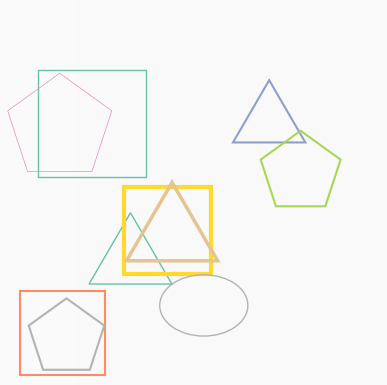[{"shape": "triangle", "thickness": 1, "radius": 0.62, "center": [0.337, 0.324]}, {"shape": "square", "thickness": 1, "radius": 0.69, "center": [0.237, 0.678]}, {"shape": "square", "thickness": 1.5, "radius": 0.55, "center": [0.161, 0.135]}, {"shape": "triangle", "thickness": 1.5, "radius": 0.54, "center": [0.695, 0.684]}, {"shape": "pentagon", "thickness": 0.5, "radius": 0.71, "center": [0.154, 0.669]}, {"shape": "pentagon", "thickness": 1.5, "radius": 0.54, "center": [0.776, 0.552]}, {"shape": "square", "thickness": 3, "radius": 0.56, "center": [0.433, 0.401]}, {"shape": "triangle", "thickness": 2.5, "radius": 0.68, "center": [0.444, 0.391]}, {"shape": "oval", "thickness": 1, "radius": 0.57, "center": [0.526, 0.207]}, {"shape": "pentagon", "thickness": 1.5, "radius": 0.51, "center": [0.172, 0.123]}]